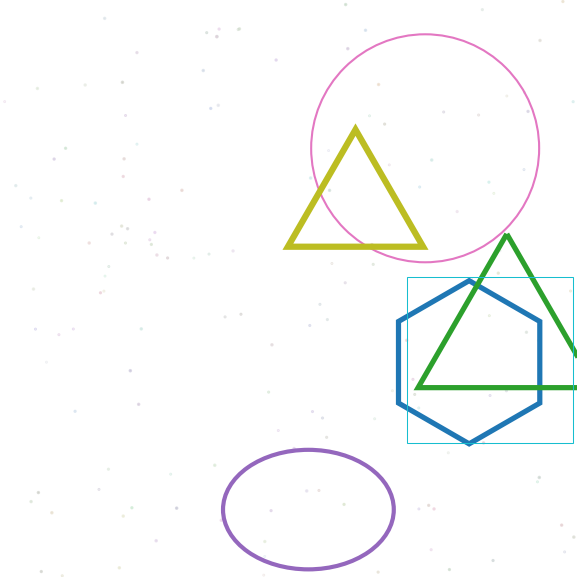[{"shape": "hexagon", "thickness": 2.5, "radius": 0.71, "center": [0.812, 0.372]}, {"shape": "triangle", "thickness": 2.5, "radius": 0.89, "center": [0.878, 0.417]}, {"shape": "oval", "thickness": 2, "radius": 0.74, "center": [0.534, 0.117]}, {"shape": "circle", "thickness": 1, "radius": 0.99, "center": [0.736, 0.742]}, {"shape": "triangle", "thickness": 3, "radius": 0.68, "center": [0.616, 0.639]}, {"shape": "square", "thickness": 0.5, "radius": 0.72, "center": [0.848, 0.375]}]